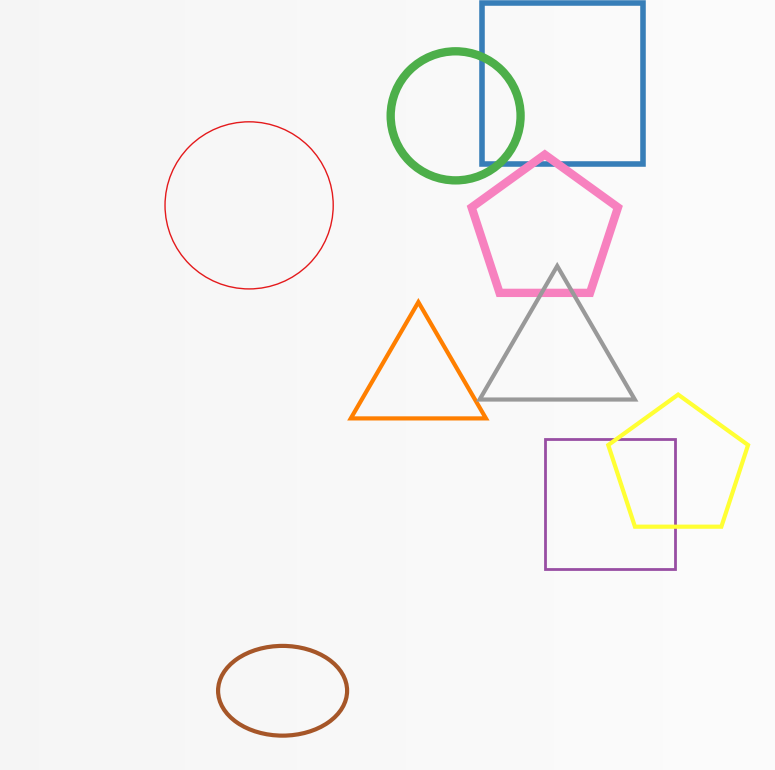[{"shape": "circle", "thickness": 0.5, "radius": 0.54, "center": [0.321, 0.733]}, {"shape": "square", "thickness": 2, "radius": 0.52, "center": [0.726, 0.891]}, {"shape": "circle", "thickness": 3, "radius": 0.42, "center": [0.588, 0.85]}, {"shape": "square", "thickness": 1, "radius": 0.42, "center": [0.787, 0.346]}, {"shape": "triangle", "thickness": 1.5, "radius": 0.5, "center": [0.54, 0.507]}, {"shape": "pentagon", "thickness": 1.5, "radius": 0.47, "center": [0.875, 0.393]}, {"shape": "oval", "thickness": 1.5, "radius": 0.42, "center": [0.365, 0.103]}, {"shape": "pentagon", "thickness": 3, "radius": 0.5, "center": [0.703, 0.7]}, {"shape": "triangle", "thickness": 1.5, "radius": 0.58, "center": [0.719, 0.539]}]